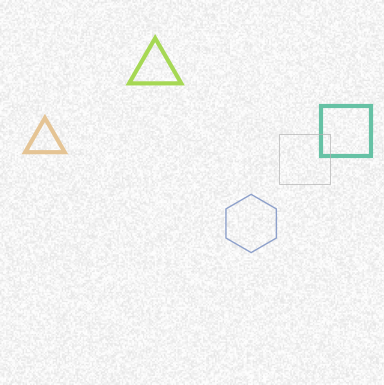[{"shape": "square", "thickness": 3, "radius": 0.33, "center": [0.898, 0.66]}, {"shape": "hexagon", "thickness": 1, "radius": 0.38, "center": [0.652, 0.42]}, {"shape": "triangle", "thickness": 3, "radius": 0.39, "center": [0.403, 0.823]}, {"shape": "triangle", "thickness": 3, "radius": 0.3, "center": [0.117, 0.634]}, {"shape": "square", "thickness": 0.5, "radius": 0.33, "center": [0.791, 0.587]}]